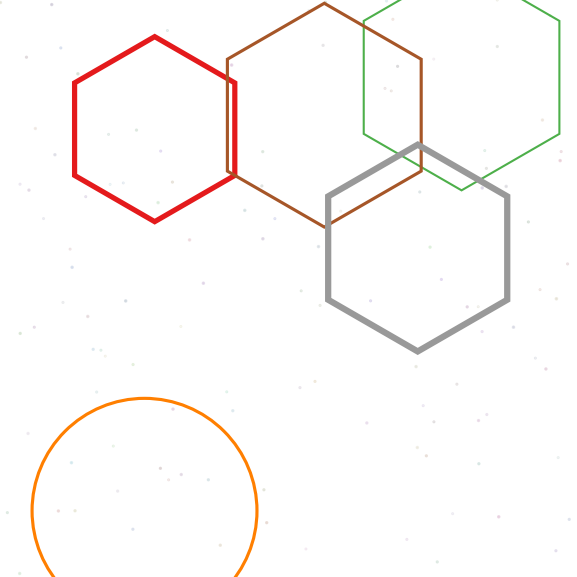[{"shape": "hexagon", "thickness": 2.5, "radius": 0.8, "center": [0.268, 0.775]}, {"shape": "hexagon", "thickness": 1, "radius": 0.98, "center": [0.799, 0.865]}, {"shape": "circle", "thickness": 1.5, "radius": 0.97, "center": [0.25, 0.115]}, {"shape": "hexagon", "thickness": 1.5, "radius": 0.97, "center": [0.562, 0.8]}, {"shape": "hexagon", "thickness": 3, "radius": 0.9, "center": [0.723, 0.57]}]